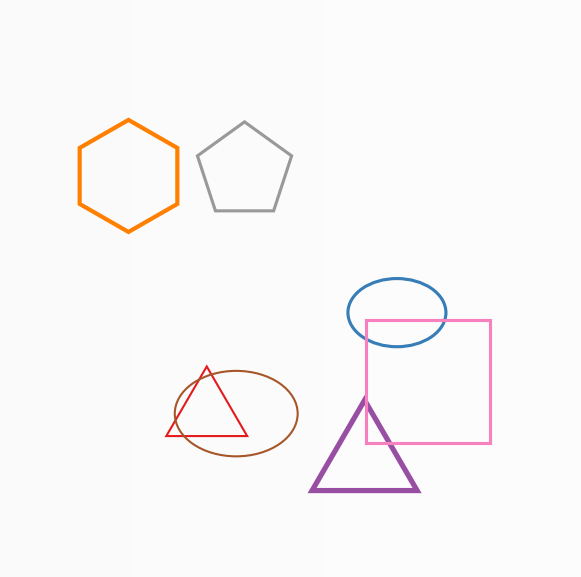[{"shape": "triangle", "thickness": 1, "radius": 0.4, "center": [0.356, 0.284]}, {"shape": "oval", "thickness": 1.5, "radius": 0.42, "center": [0.683, 0.458]}, {"shape": "triangle", "thickness": 2.5, "radius": 0.52, "center": [0.627, 0.202]}, {"shape": "hexagon", "thickness": 2, "radius": 0.49, "center": [0.221, 0.694]}, {"shape": "oval", "thickness": 1, "radius": 0.53, "center": [0.406, 0.283]}, {"shape": "square", "thickness": 1.5, "radius": 0.53, "center": [0.737, 0.338]}, {"shape": "pentagon", "thickness": 1.5, "radius": 0.43, "center": [0.421, 0.703]}]